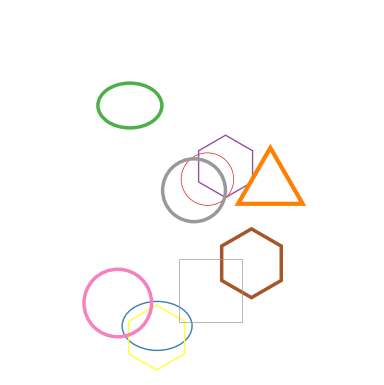[{"shape": "circle", "thickness": 0.5, "radius": 0.34, "center": [0.539, 0.535]}, {"shape": "oval", "thickness": 1, "radius": 0.45, "center": [0.408, 0.153]}, {"shape": "oval", "thickness": 2.5, "radius": 0.42, "center": [0.337, 0.726]}, {"shape": "hexagon", "thickness": 1, "radius": 0.4, "center": [0.586, 0.568]}, {"shape": "triangle", "thickness": 3, "radius": 0.48, "center": [0.702, 0.519]}, {"shape": "hexagon", "thickness": 1, "radius": 0.42, "center": [0.407, 0.123]}, {"shape": "hexagon", "thickness": 2.5, "radius": 0.45, "center": [0.653, 0.316]}, {"shape": "circle", "thickness": 2.5, "radius": 0.44, "center": [0.306, 0.213]}, {"shape": "circle", "thickness": 2.5, "radius": 0.41, "center": [0.504, 0.506]}, {"shape": "square", "thickness": 0.5, "radius": 0.41, "center": [0.547, 0.245]}]